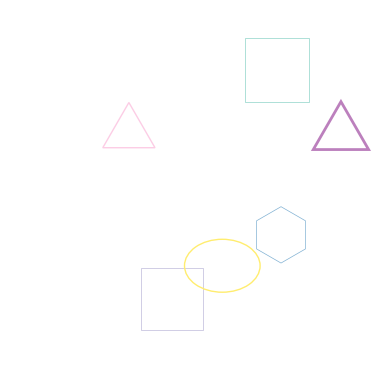[{"shape": "square", "thickness": 0.5, "radius": 0.42, "center": [0.72, 0.818]}, {"shape": "square", "thickness": 0.5, "radius": 0.4, "center": [0.447, 0.223]}, {"shape": "hexagon", "thickness": 0.5, "radius": 0.37, "center": [0.73, 0.39]}, {"shape": "triangle", "thickness": 1, "radius": 0.39, "center": [0.335, 0.655]}, {"shape": "triangle", "thickness": 2, "radius": 0.41, "center": [0.886, 0.653]}, {"shape": "oval", "thickness": 1, "radius": 0.49, "center": [0.577, 0.31]}]